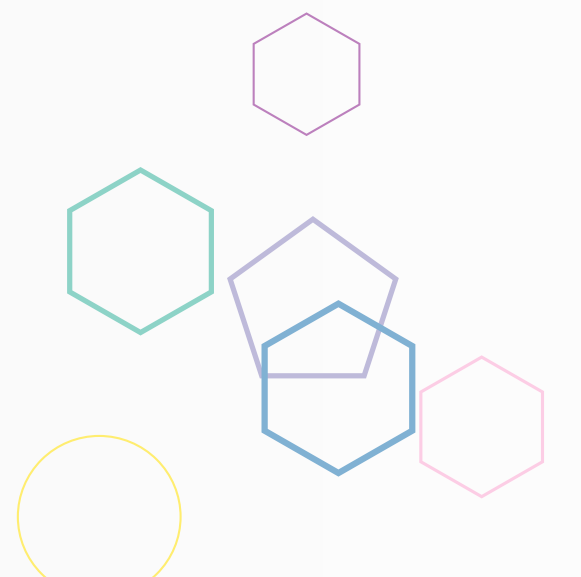[{"shape": "hexagon", "thickness": 2.5, "radius": 0.7, "center": [0.242, 0.564]}, {"shape": "pentagon", "thickness": 2.5, "radius": 0.75, "center": [0.538, 0.47]}, {"shape": "hexagon", "thickness": 3, "radius": 0.73, "center": [0.582, 0.327]}, {"shape": "hexagon", "thickness": 1.5, "radius": 0.6, "center": [0.829, 0.26]}, {"shape": "hexagon", "thickness": 1, "radius": 0.53, "center": [0.527, 0.871]}, {"shape": "circle", "thickness": 1, "radius": 0.7, "center": [0.171, 0.104]}]